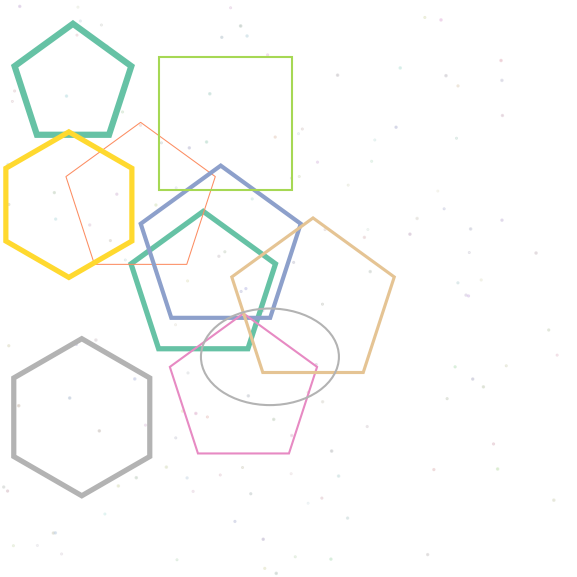[{"shape": "pentagon", "thickness": 2.5, "radius": 0.66, "center": [0.352, 0.502]}, {"shape": "pentagon", "thickness": 3, "radius": 0.53, "center": [0.126, 0.852]}, {"shape": "pentagon", "thickness": 0.5, "radius": 0.68, "center": [0.243, 0.651]}, {"shape": "pentagon", "thickness": 2, "radius": 0.73, "center": [0.382, 0.567]}, {"shape": "pentagon", "thickness": 1, "radius": 0.67, "center": [0.422, 0.322]}, {"shape": "square", "thickness": 1, "radius": 0.58, "center": [0.391, 0.786]}, {"shape": "hexagon", "thickness": 2.5, "radius": 0.63, "center": [0.119, 0.645]}, {"shape": "pentagon", "thickness": 1.5, "radius": 0.74, "center": [0.542, 0.474]}, {"shape": "oval", "thickness": 1, "radius": 0.6, "center": [0.467, 0.381]}, {"shape": "hexagon", "thickness": 2.5, "radius": 0.68, "center": [0.142, 0.277]}]